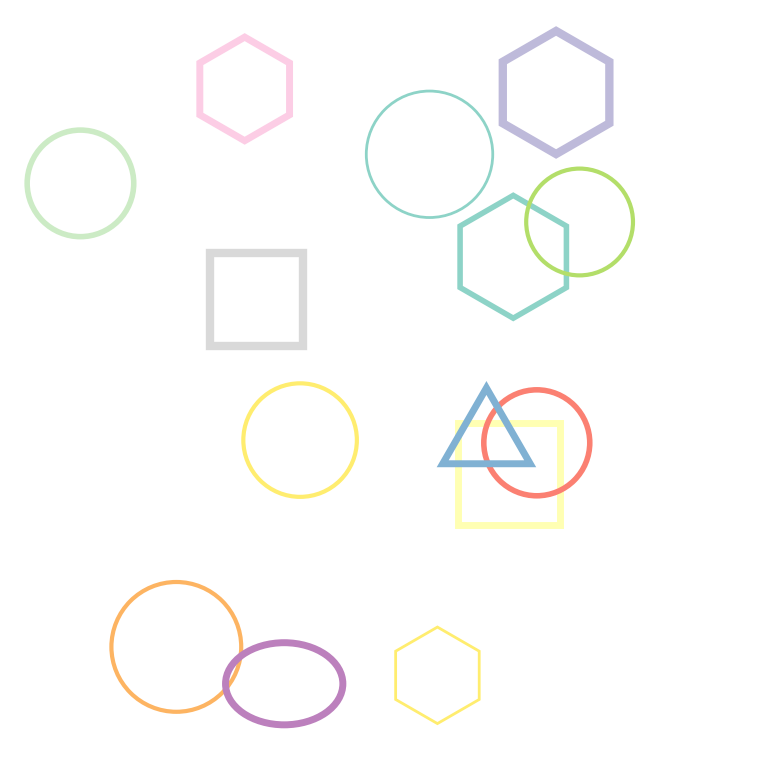[{"shape": "circle", "thickness": 1, "radius": 0.41, "center": [0.558, 0.8]}, {"shape": "hexagon", "thickness": 2, "radius": 0.4, "center": [0.667, 0.666]}, {"shape": "square", "thickness": 2.5, "radius": 0.33, "center": [0.661, 0.384]}, {"shape": "hexagon", "thickness": 3, "radius": 0.4, "center": [0.722, 0.88]}, {"shape": "circle", "thickness": 2, "radius": 0.34, "center": [0.697, 0.425]}, {"shape": "triangle", "thickness": 2.5, "radius": 0.33, "center": [0.632, 0.431]}, {"shape": "circle", "thickness": 1.5, "radius": 0.42, "center": [0.229, 0.16]}, {"shape": "circle", "thickness": 1.5, "radius": 0.35, "center": [0.753, 0.712]}, {"shape": "hexagon", "thickness": 2.5, "radius": 0.34, "center": [0.318, 0.885]}, {"shape": "square", "thickness": 3, "radius": 0.3, "center": [0.333, 0.611]}, {"shape": "oval", "thickness": 2.5, "radius": 0.38, "center": [0.369, 0.112]}, {"shape": "circle", "thickness": 2, "radius": 0.35, "center": [0.104, 0.762]}, {"shape": "hexagon", "thickness": 1, "radius": 0.31, "center": [0.568, 0.123]}, {"shape": "circle", "thickness": 1.5, "radius": 0.37, "center": [0.39, 0.428]}]